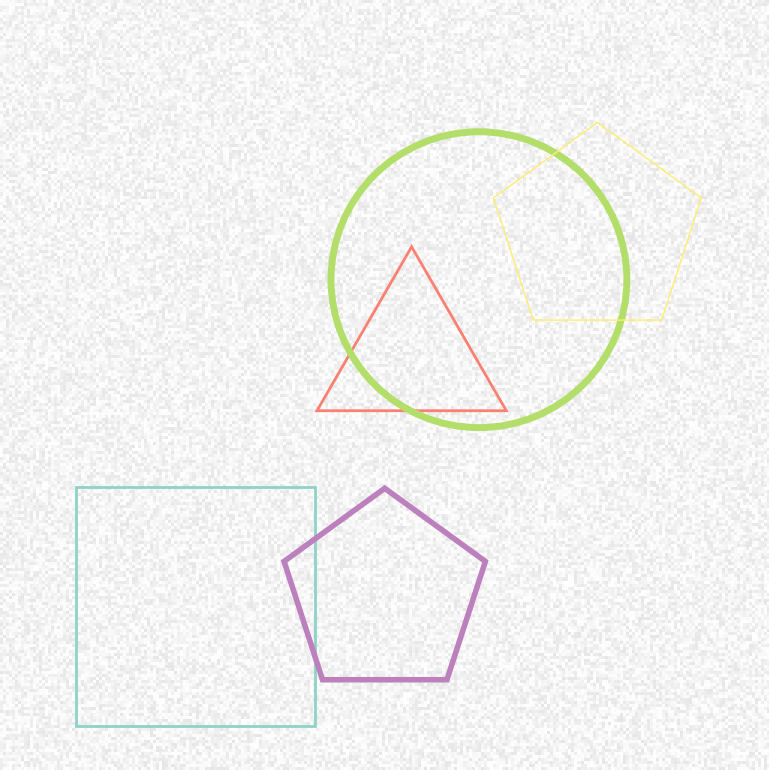[{"shape": "square", "thickness": 1, "radius": 0.78, "center": [0.254, 0.212]}, {"shape": "triangle", "thickness": 1, "radius": 0.71, "center": [0.535, 0.538]}, {"shape": "circle", "thickness": 2.5, "radius": 0.96, "center": [0.622, 0.637]}, {"shape": "pentagon", "thickness": 2, "radius": 0.69, "center": [0.5, 0.228]}, {"shape": "pentagon", "thickness": 0.5, "radius": 0.71, "center": [0.776, 0.699]}]